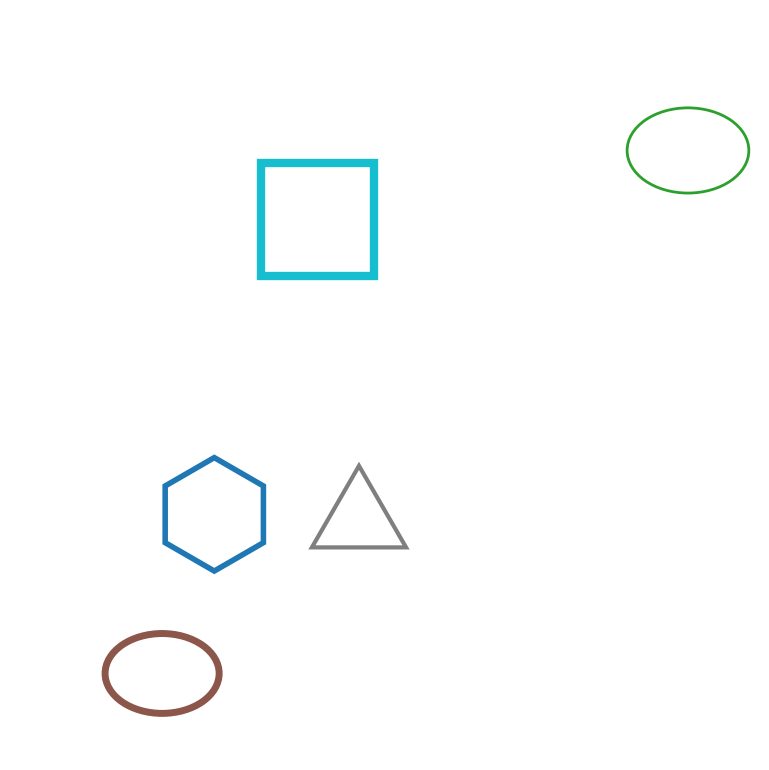[{"shape": "hexagon", "thickness": 2, "radius": 0.37, "center": [0.278, 0.332]}, {"shape": "oval", "thickness": 1, "radius": 0.4, "center": [0.893, 0.805]}, {"shape": "oval", "thickness": 2.5, "radius": 0.37, "center": [0.211, 0.125]}, {"shape": "triangle", "thickness": 1.5, "radius": 0.35, "center": [0.466, 0.324]}, {"shape": "square", "thickness": 3, "radius": 0.36, "center": [0.412, 0.715]}]